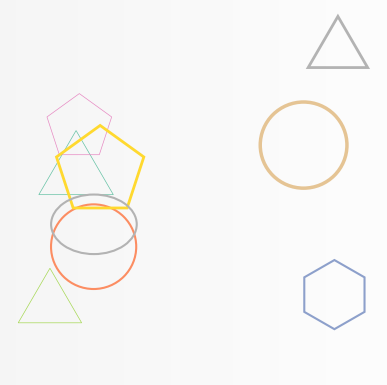[{"shape": "triangle", "thickness": 0.5, "radius": 0.56, "center": [0.196, 0.55]}, {"shape": "circle", "thickness": 1.5, "radius": 0.55, "center": [0.242, 0.359]}, {"shape": "hexagon", "thickness": 1.5, "radius": 0.45, "center": [0.863, 0.235]}, {"shape": "pentagon", "thickness": 0.5, "radius": 0.44, "center": [0.205, 0.669]}, {"shape": "triangle", "thickness": 0.5, "radius": 0.47, "center": [0.129, 0.209]}, {"shape": "pentagon", "thickness": 2, "radius": 0.59, "center": [0.258, 0.556]}, {"shape": "circle", "thickness": 2.5, "radius": 0.56, "center": [0.783, 0.623]}, {"shape": "oval", "thickness": 1.5, "radius": 0.55, "center": [0.242, 0.417]}, {"shape": "triangle", "thickness": 2, "radius": 0.44, "center": [0.872, 0.869]}]